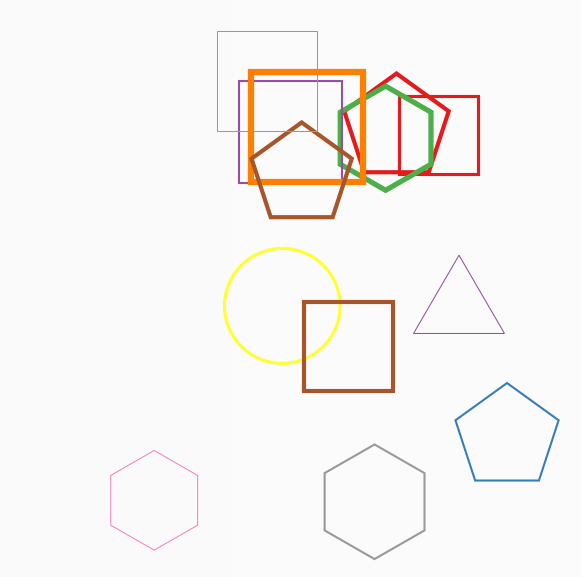[{"shape": "square", "thickness": 1.5, "radius": 0.34, "center": [0.754, 0.765]}, {"shape": "pentagon", "thickness": 2, "radius": 0.47, "center": [0.682, 0.777]}, {"shape": "pentagon", "thickness": 1, "radius": 0.47, "center": [0.872, 0.243]}, {"shape": "hexagon", "thickness": 2.5, "radius": 0.45, "center": [0.663, 0.76]}, {"shape": "square", "thickness": 1, "radius": 0.44, "center": [0.5, 0.771]}, {"shape": "triangle", "thickness": 0.5, "radius": 0.45, "center": [0.79, 0.467]}, {"shape": "square", "thickness": 3, "radius": 0.48, "center": [0.528, 0.78]}, {"shape": "circle", "thickness": 1.5, "radius": 0.5, "center": [0.486, 0.469]}, {"shape": "pentagon", "thickness": 2, "radius": 0.45, "center": [0.519, 0.696]}, {"shape": "square", "thickness": 2, "radius": 0.38, "center": [0.599, 0.399]}, {"shape": "hexagon", "thickness": 0.5, "radius": 0.43, "center": [0.265, 0.133]}, {"shape": "hexagon", "thickness": 1, "radius": 0.5, "center": [0.644, 0.13]}, {"shape": "square", "thickness": 0.5, "radius": 0.43, "center": [0.459, 0.859]}]